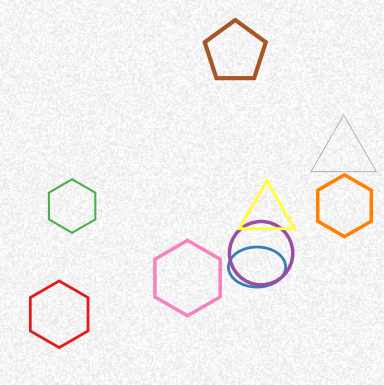[{"shape": "hexagon", "thickness": 2, "radius": 0.43, "center": [0.154, 0.184]}, {"shape": "oval", "thickness": 2, "radius": 0.37, "center": [0.668, 0.306]}, {"shape": "hexagon", "thickness": 1.5, "radius": 0.35, "center": [0.187, 0.465]}, {"shape": "circle", "thickness": 2.5, "radius": 0.41, "center": [0.678, 0.342]}, {"shape": "hexagon", "thickness": 2.5, "radius": 0.4, "center": [0.895, 0.466]}, {"shape": "triangle", "thickness": 2, "radius": 0.41, "center": [0.694, 0.448]}, {"shape": "pentagon", "thickness": 3, "radius": 0.42, "center": [0.611, 0.865]}, {"shape": "hexagon", "thickness": 2.5, "radius": 0.49, "center": [0.487, 0.278]}, {"shape": "triangle", "thickness": 0.5, "radius": 0.49, "center": [0.893, 0.603]}]